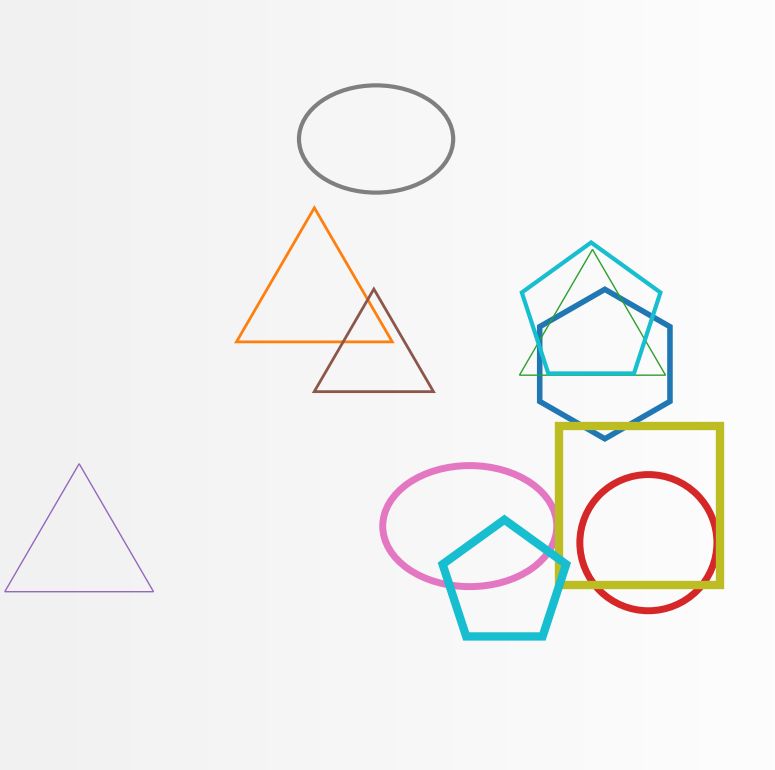[{"shape": "hexagon", "thickness": 2, "radius": 0.49, "center": [0.78, 0.527]}, {"shape": "triangle", "thickness": 1, "radius": 0.58, "center": [0.406, 0.614]}, {"shape": "triangle", "thickness": 0.5, "radius": 0.54, "center": [0.765, 0.567]}, {"shape": "circle", "thickness": 2.5, "radius": 0.44, "center": [0.837, 0.295]}, {"shape": "triangle", "thickness": 0.5, "radius": 0.55, "center": [0.102, 0.287]}, {"shape": "triangle", "thickness": 1, "radius": 0.44, "center": [0.482, 0.536]}, {"shape": "oval", "thickness": 2.5, "radius": 0.56, "center": [0.606, 0.317]}, {"shape": "oval", "thickness": 1.5, "radius": 0.5, "center": [0.485, 0.82]}, {"shape": "square", "thickness": 3, "radius": 0.52, "center": [0.825, 0.344]}, {"shape": "pentagon", "thickness": 1.5, "radius": 0.47, "center": [0.763, 0.591]}, {"shape": "pentagon", "thickness": 3, "radius": 0.42, "center": [0.651, 0.241]}]